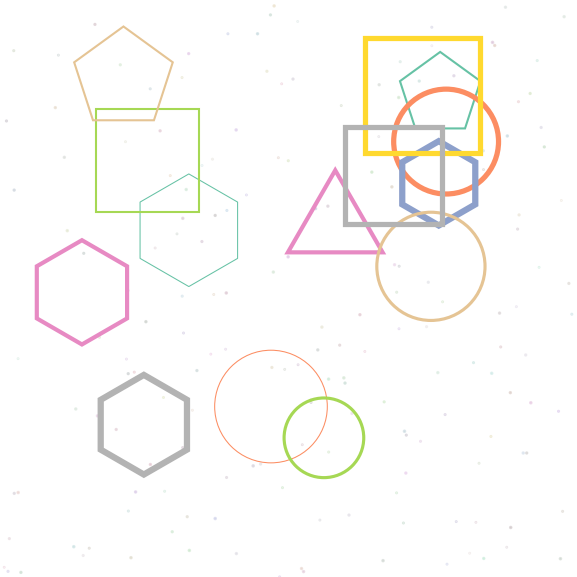[{"shape": "pentagon", "thickness": 1, "radius": 0.37, "center": [0.762, 0.836]}, {"shape": "hexagon", "thickness": 0.5, "radius": 0.49, "center": [0.327, 0.6]}, {"shape": "circle", "thickness": 0.5, "radius": 0.49, "center": [0.469, 0.295]}, {"shape": "circle", "thickness": 2.5, "radius": 0.45, "center": [0.772, 0.754]}, {"shape": "hexagon", "thickness": 3, "radius": 0.37, "center": [0.76, 0.682]}, {"shape": "triangle", "thickness": 2, "radius": 0.47, "center": [0.581, 0.61]}, {"shape": "hexagon", "thickness": 2, "radius": 0.45, "center": [0.142, 0.493]}, {"shape": "circle", "thickness": 1.5, "radius": 0.34, "center": [0.561, 0.241]}, {"shape": "square", "thickness": 1, "radius": 0.44, "center": [0.255, 0.721]}, {"shape": "square", "thickness": 2.5, "radius": 0.5, "center": [0.731, 0.834]}, {"shape": "pentagon", "thickness": 1, "radius": 0.45, "center": [0.214, 0.863]}, {"shape": "circle", "thickness": 1.5, "radius": 0.47, "center": [0.746, 0.538]}, {"shape": "square", "thickness": 2.5, "radius": 0.42, "center": [0.681, 0.696]}, {"shape": "hexagon", "thickness": 3, "radius": 0.43, "center": [0.249, 0.264]}]